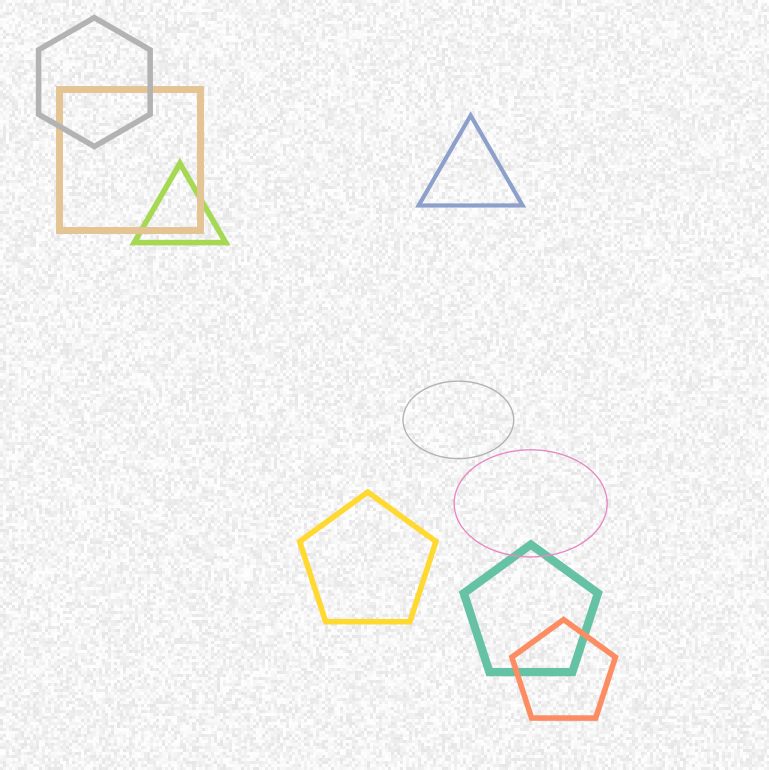[{"shape": "pentagon", "thickness": 3, "radius": 0.46, "center": [0.689, 0.201]}, {"shape": "pentagon", "thickness": 2, "radius": 0.35, "center": [0.732, 0.125]}, {"shape": "triangle", "thickness": 1.5, "radius": 0.39, "center": [0.611, 0.772]}, {"shape": "oval", "thickness": 0.5, "radius": 0.5, "center": [0.689, 0.346]}, {"shape": "triangle", "thickness": 2, "radius": 0.34, "center": [0.234, 0.719]}, {"shape": "pentagon", "thickness": 2, "radius": 0.47, "center": [0.478, 0.268]}, {"shape": "square", "thickness": 2.5, "radius": 0.46, "center": [0.168, 0.793]}, {"shape": "hexagon", "thickness": 2, "radius": 0.42, "center": [0.123, 0.893]}, {"shape": "oval", "thickness": 0.5, "radius": 0.36, "center": [0.595, 0.455]}]